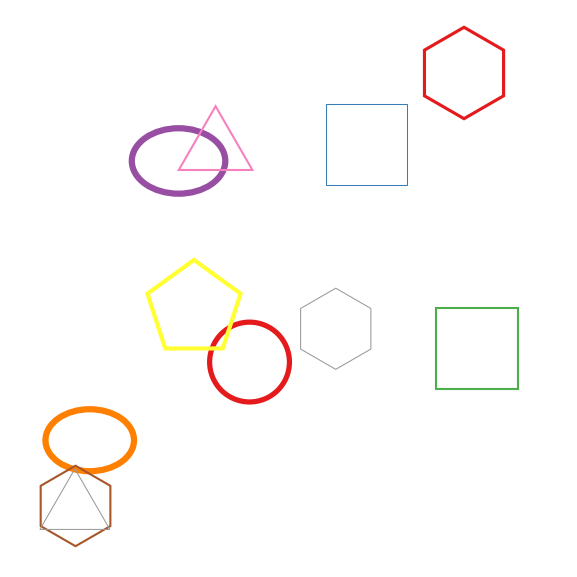[{"shape": "hexagon", "thickness": 1.5, "radius": 0.4, "center": [0.803, 0.873]}, {"shape": "circle", "thickness": 2.5, "radius": 0.35, "center": [0.432, 0.372]}, {"shape": "square", "thickness": 0.5, "radius": 0.35, "center": [0.635, 0.749]}, {"shape": "square", "thickness": 1, "radius": 0.35, "center": [0.826, 0.395]}, {"shape": "oval", "thickness": 3, "radius": 0.4, "center": [0.309, 0.72]}, {"shape": "oval", "thickness": 3, "radius": 0.38, "center": [0.155, 0.237]}, {"shape": "pentagon", "thickness": 2, "radius": 0.42, "center": [0.336, 0.464]}, {"shape": "hexagon", "thickness": 1, "radius": 0.35, "center": [0.131, 0.123]}, {"shape": "triangle", "thickness": 1, "radius": 0.37, "center": [0.373, 0.742]}, {"shape": "hexagon", "thickness": 0.5, "radius": 0.35, "center": [0.581, 0.43]}, {"shape": "triangle", "thickness": 0.5, "radius": 0.35, "center": [0.13, 0.117]}]